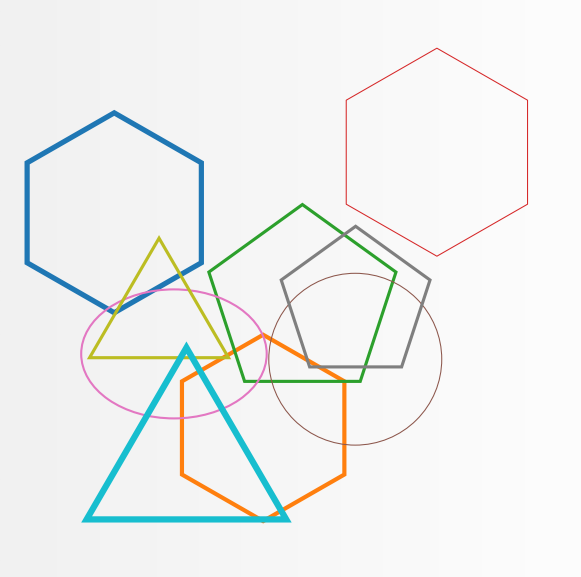[{"shape": "hexagon", "thickness": 2.5, "radius": 0.87, "center": [0.197, 0.631]}, {"shape": "hexagon", "thickness": 2, "radius": 0.81, "center": [0.453, 0.258]}, {"shape": "pentagon", "thickness": 1.5, "radius": 0.85, "center": [0.52, 0.476]}, {"shape": "hexagon", "thickness": 0.5, "radius": 0.9, "center": [0.752, 0.736]}, {"shape": "circle", "thickness": 0.5, "radius": 0.74, "center": [0.611, 0.377]}, {"shape": "oval", "thickness": 1, "radius": 0.8, "center": [0.299, 0.386]}, {"shape": "pentagon", "thickness": 1.5, "radius": 0.67, "center": [0.612, 0.473]}, {"shape": "triangle", "thickness": 1.5, "radius": 0.69, "center": [0.274, 0.449]}, {"shape": "triangle", "thickness": 3, "radius": 0.99, "center": [0.321, 0.199]}]